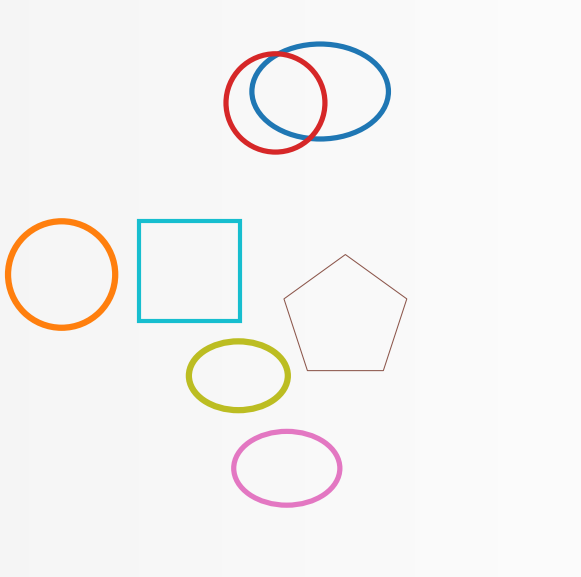[{"shape": "oval", "thickness": 2.5, "radius": 0.59, "center": [0.551, 0.841]}, {"shape": "circle", "thickness": 3, "radius": 0.46, "center": [0.106, 0.524]}, {"shape": "circle", "thickness": 2.5, "radius": 0.43, "center": [0.474, 0.821]}, {"shape": "pentagon", "thickness": 0.5, "radius": 0.56, "center": [0.594, 0.447]}, {"shape": "oval", "thickness": 2.5, "radius": 0.46, "center": [0.493, 0.188]}, {"shape": "oval", "thickness": 3, "radius": 0.43, "center": [0.41, 0.348]}, {"shape": "square", "thickness": 2, "radius": 0.43, "center": [0.326, 0.53]}]